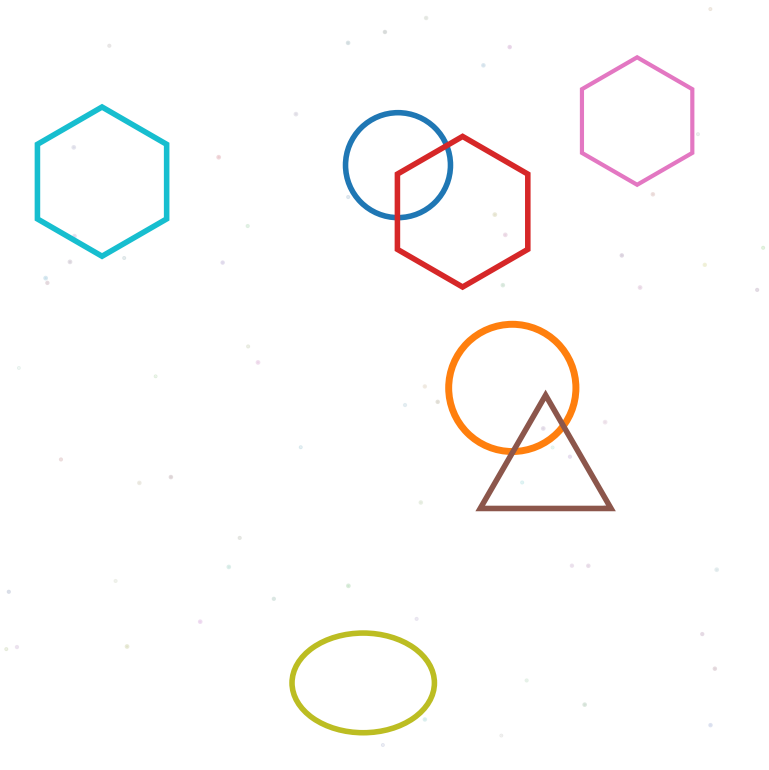[{"shape": "circle", "thickness": 2, "radius": 0.34, "center": [0.517, 0.786]}, {"shape": "circle", "thickness": 2.5, "radius": 0.41, "center": [0.665, 0.496]}, {"shape": "hexagon", "thickness": 2, "radius": 0.49, "center": [0.601, 0.725]}, {"shape": "triangle", "thickness": 2, "radius": 0.49, "center": [0.709, 0.389]}, {"shape": "hexagon", "thickness": 1.5, "radius": 0.41, "center": [0.827, 0.843]}, {"shape": "oval", "thickness": 2, "radius": 0.46, "center": [0.472, 0.113]}, {"shape": "hexagon", "thickness": 2, "radius": 0.48, "center": [0.133, 0.764]}]